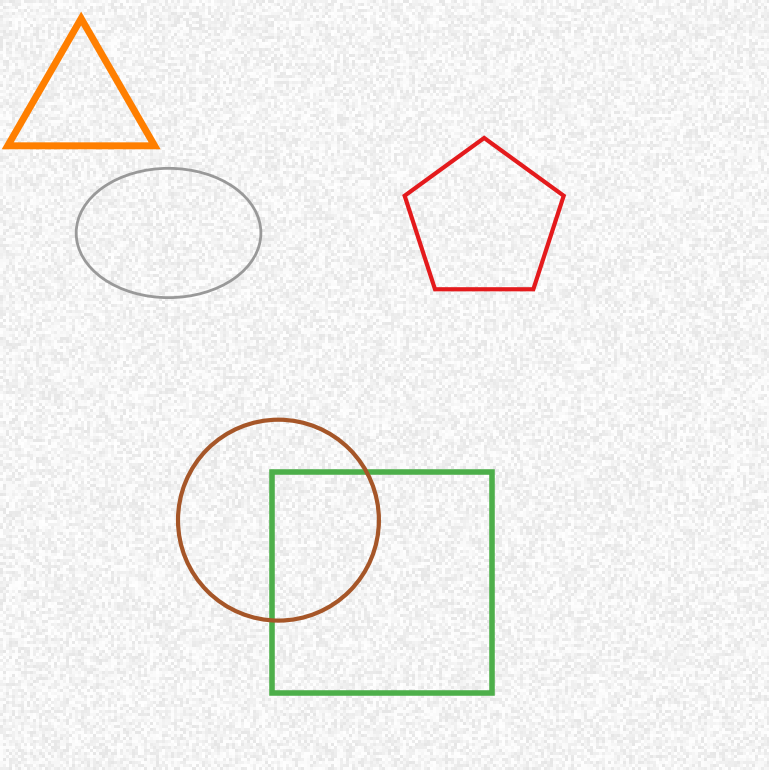[{"shape": "pentagon", "thickness": 1.5, "radius": 0.54, "center": [0.629, 0.712]}, {"shape": "square", "thickness": 2, "radius": 0.71, "center": [0.496, 0.244]}, {"shape": "triangle", "thickness": 2.5, "radius": 0.55, "center": [0.105, 0.866]}, {"shape": "circle", "thickness": 1.5, "radius": 0.65, "center": [0.362, 0.324]}, {"shape": "oval", "thickness": 1, "radius": 0.6, "center": [0.219, 0.697]}]